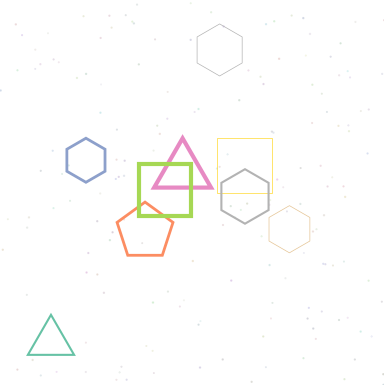[{"shape": "triangle", "thickness": 1.5, "radius": 0.35, "center": [0.132, 0.113]}, {"shape": "pentagon", "thickness": 2, "radius": 0.38, "center": [0.377, 0.399]}, {"shape": "hexagon", "thickness": 2, "radius": 0.29, "center": [0.223, 0.584]}, {"shape": "triangle", "thickness": 3, "radius": 0.43, "center": [0.474, 0.555]}, {"shape": "square", "thickness": 3, "radius": 0.34, "center": [0.429, 0.507]}, {"shape": "square", "thickness": 0.5, "radius": 0.36, "center": [0.635, 0.57]}, {"shape": "hexagon", "thickness": 0.5, "radius": 0.31, "center": [0.752, 0.405]}, {"shape": "hexagon", "thickness": 1.5, "radius": 0.35, "center": [0.636, 0.49]}, {"shape": "hexagon", "thickness": 0.5, "radius": 0.34, "center": [0.57, 0.87]}]